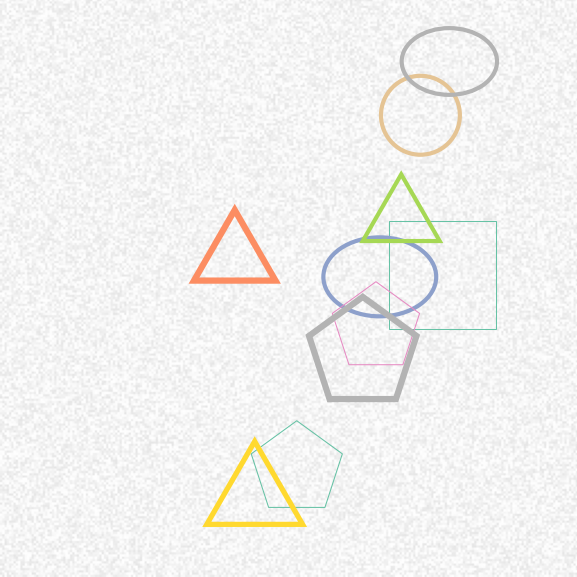[{"shape": "pentagon", "thickness": 0.5, "radius": 0.41, "center": [0.514, 0.188]}, {"shape": "square", "thickness": 0.5, "radius": 0.47, "center": [0.766, 0.523]}, {"shape": "triangle", "thickness": 3, "radius": 0.41, "center": [0.406, 0.554]}, {"shape": "oval", "thickness": 2, "radius": 0.49, "center": [0.658, 0.52]}, {"shape": "pentagon", "thickness": 0.5, "radius": 0.4, "center": [0.651, 0.432]}, {"shape": "triangle", "thickness": 2, "radius": 0.38, "center": [0.695, 0.62]}, {"shape": "triangle", "thickness": 2.5, "radius": 0.48, "center": [0.441, 0.139]}, {"shape": "circle", "thickness": 2, "radius": 0.34, "center": [0.728, 0.8]}, {"shape": "oval", "thickness": 2, "radius": 0.41, "center": [0.778, 0.893]}, {"shape": "pentagon", "thickness": 3, "radius": 0.49, "center": [0.628, 0.387]}]